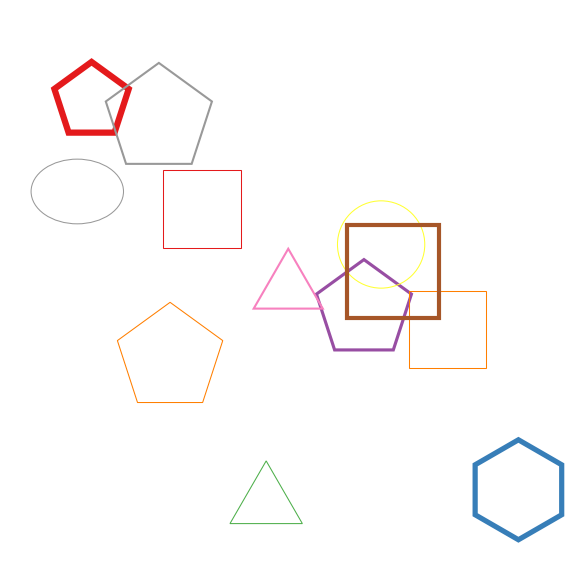[{"shape": "square", "thickness": 0.5, "radius": 0.34, "center": [0.35, 0.637]}, {"shape": "pentagon", "thickness": 3, "radius": 0.34, "center": [0.159, 0.824]}, {"shape": "hexagon", "thickness": 2.5, "radius": 0.43, "center": [0.898, 0.151]}, {"shape": "triangle", "thickness": 0.5, "radius": 0.36, "center": [0.461, 0.129]}, {"shape": "pentagon", "thickness": 1.5, "radius": 0.43, "center": [0.63, 0.463]}, {"shape": "pentagon", "thickness": 0.5, "radius": 0.48, "center": [0.295, 0.38]}, {"shape": "square", "thickness": 0.5, "radius": 0.33, "center": [0.775, 0.428]}, {"shape": "circle", "thickness": 0.5, "radius": 0.38, "center": [0.66, 0.576]}, {"shape": "square", "thickness": 2, "radius": 0.4, "center": [0.68, 0.529]}, {"shape": "triangle", "thickness": 1, "radius": 0.35, "center": [0.499, 0.499]}, {"shape": "pentagon", "thickness": 1, "radius": 0.48, "center": [0.275, 0.794]}, {"shape": "oval", "thickness": 0.5, "radius": 0.4, "center": [0.134, 0.668]}]